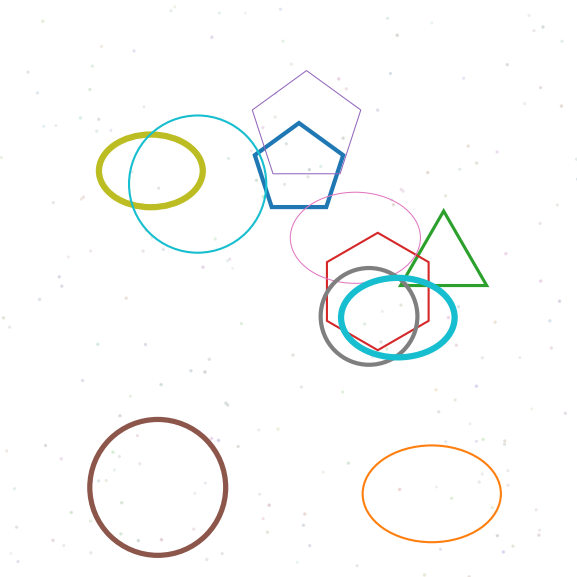[{"shape": "pentagon", "thickness": 2, "radius": 0.4, "center": [0.518, 0.706]}, {"shape": "oval", "thickness": 1, "radius": 0.6, "center": [0.748, 0.144]}, {"shape": "triangle", "thickness": 1.5, "radius": 0.43, "center": [0.768, 0.548]}, {"shape": "hexagon", "thickness": 1, "radius": 0.51, "center": [0.654, 0.494]}, {"shape": "pentagon", "thickness": 0.5, "radius": 0.49, "center": [0.531, 0.778]}, {"shape": "circle", "thickness": 2.5, "radius": 0.59, "center": [0.273, 0.155]}, {"shape": "oval", "thickness": 0.5, "radius": 0.56, "center": [0.615, 0.587]}, {"shape": "circle", "thickness": 2, "radius": 0.42, "center": [0.639, 0.451]}, {"shape": "oval", "thickness": 3, "radius": 0.45, "center": [0.261, 0.703]}, {"shape": "circle", "thickness": 1, "radius": 0.59, "center": [0.342, 0.68]}, {"shape": "oval", "thickness": 3, "radius": 0.49, "center": [0.689, 0.449]}]